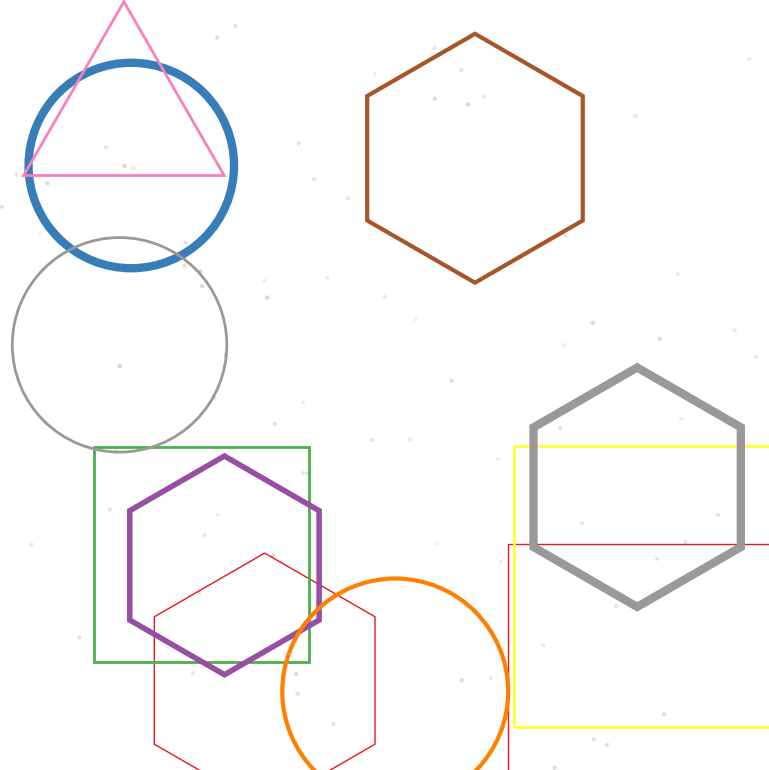[{"shape": "square", "thickness": 0.5, "radius": 0.9, "center": [0.84, 0.114]}, {"shape": "hexagon", "thickness": 0.5, "radius": 0.83, "center": [0.344, 0.116]}, {"shape": "circle", "thickness": 3, "radius": 0.67, "center": [0.171, 0.785]}, {"shape": "square", "thickness": 1, "radius": 0.7, "center": [0.262, 0.28]}, {"shape": "hexagon", "thickness": 2, "radius": 0.71, "center": [0.291, 0.266]}, {"shape": "circle", "thickness": 1.5, "radius": 0.73, "center": [0.513, 0.102]}, {"shape": "square", "thickness": 1, "radius": 0.91, "center": [0.85, 0.238]}, {"shape": "hexagon", "thickness": 1.5, "radius": 0.81, "center": [0.617, 0.794]}, {"shape": "triangle", "thickness": 1, "radius": 0.75, "center": [0.161, 0.847]}, {"shape": "circle", "thickness": 1, "radius": 0.7, "center": [0.155, 0.552]}, {"shape": "hexagon", "thickness": 3, "radius": 0.78, "center": [0.827, 0.367]}]